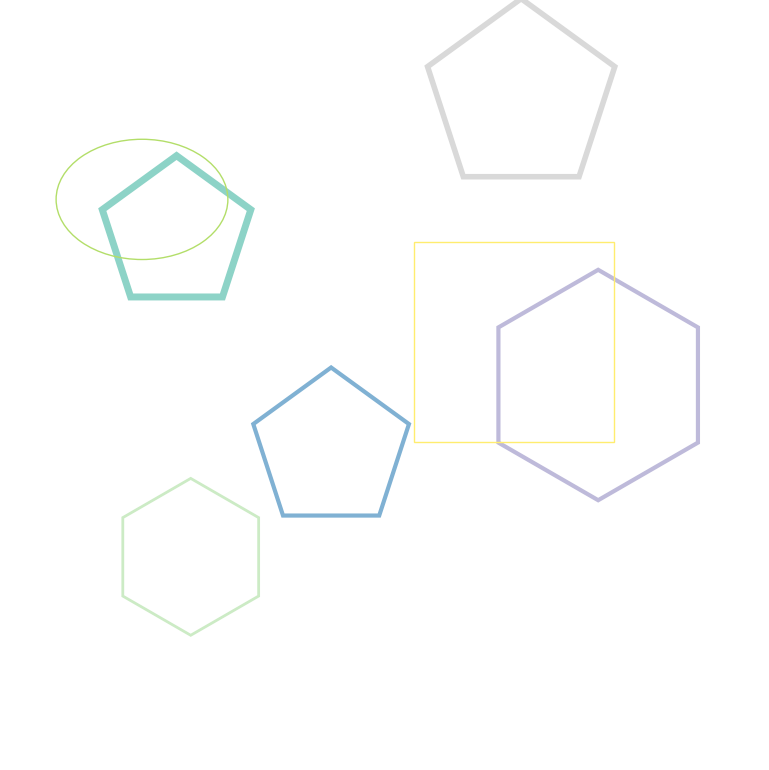[{"shape": "pentagon", "thickness": 2.5, "radius": 0.51, "center": [0.229, 0.696]}, {"shape": "hexagon", "thickness": 1.5, "radius": 0.75, "center": [0.777, 0.5]}, {"shape": "pentagon", "thickness": 1.5, "radius": 0.53, "center": [0.43, 0.416]}, {"shape": "oval", "thickness": 0.5, "radius": 0.56, "center": [0.184, 0.741]}, {"shape": "pentagon", "thickness": 2, "radius": 0.64, "center": [0.677, 0.874]}, {"shape": "hexagon", "thickness": 1, "radius": 0.51, "center": [0.248, 0.277]}, {"shape": "square", "thickness": 0.5, "radius": 0.65, "center": [0.667, 0.555]}]